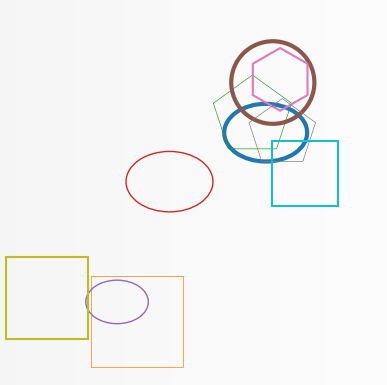[{"shape": "oval", "thickness": 3, "radius": 0.54, "center": [0.686, 0.655]}, {"shape": "square", "thickness": 0.5, "radius": 0.59, "center": [0.354, 0.165]}, {"shape": "pentagon", "thickness": 0.5, "radius": 0.53, "center": [0.651, 0.699]}, {"shape": "oval", "thickness": 1, "radius": 0.56, "center": [0.437, 0.528]}, {"shape": "oval", "thickness": 1, "radius": 0.4, "center": [0.302, 0.216]}, {"shape": "circle", "thickness": 3, "radius": 0.54, "center": [0.704, 0.786]}, {"shape": "hexagon", "thickness": 1.5, "radius": 0.41, "center": [0.723, 0.794]}, {"shape": "pentagon", "thickness": 0.5, "radius": 0.45, "center": [0.728, 0.654]}, {"shape": "square", "thickness": 1.5, "radius": 0.53, "center": [0.121, 0.226]}, {"shape": "square", "thickness": 1.5, "radius": 0.42, "center": [0.787, 0.549]}]